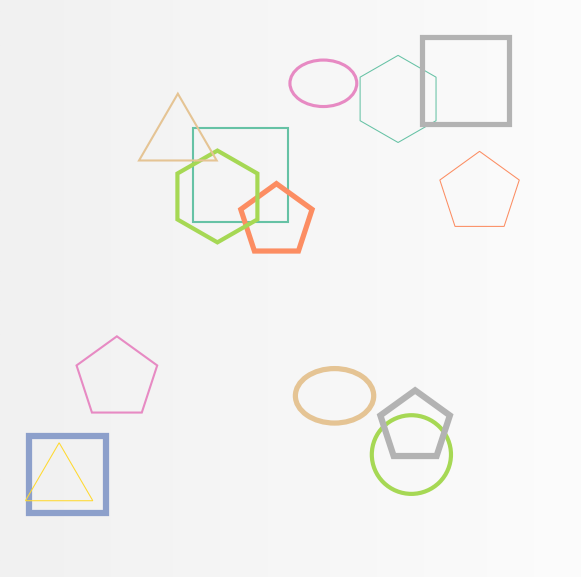[{"shape": "square", "thickness": 1, "radius": 0.41, "center": [0.413, 0.696]}, {"shape": "hexagon", "thickness": 0.5, "radius": 0.38, "center": [0.685, 0.828]}, {"shape": "pentagon", "thickness": 0.5, "radius": 0.36, "center": [0.825, 0.665]}, {"shape": "pentagon", "thickness": 2.5, "radius": 0.32, "center": [0.476, 0.617]}, {"shape": "square", "thickness": 3, "radius": 0.33, "center": [0.116, 0.177]}, {"shape": "oval", "thickness": 1.5, "radius": 0.29, "center": [0.556, 0.855]}, {"shape": "pentagon", "thickness": 1, "radius": 0.36, "center": [0.201, 0.344]}, {"shape": "hexagon", "thickness": 2, "radius": 0.4, "center": [0.374, 0.659]}, {"shape": "circle", "thickness": 2, "radius": 0.34, "center": [0.708, 0.212]}, {"shape": "triangle", "thickness": 0.5, "radius": 0.33, "center": [0.102, 0.166]}, {"shape": "oval", "thickness": 2.5, "radius": 0.34, "center": [0.576, 0.314]}, {"shape": "triangle", "thickness": 1, "radius": 0.39, "center": [0.306, 0.76]}, {"shape": "pentagon", "thickness": 3, "radius": 0.31, "center": [0.714, 0.26]}, {"shape": "square", "thickness": 2.5, "radius": 0.38, "center": [0.801, 0.86]}]